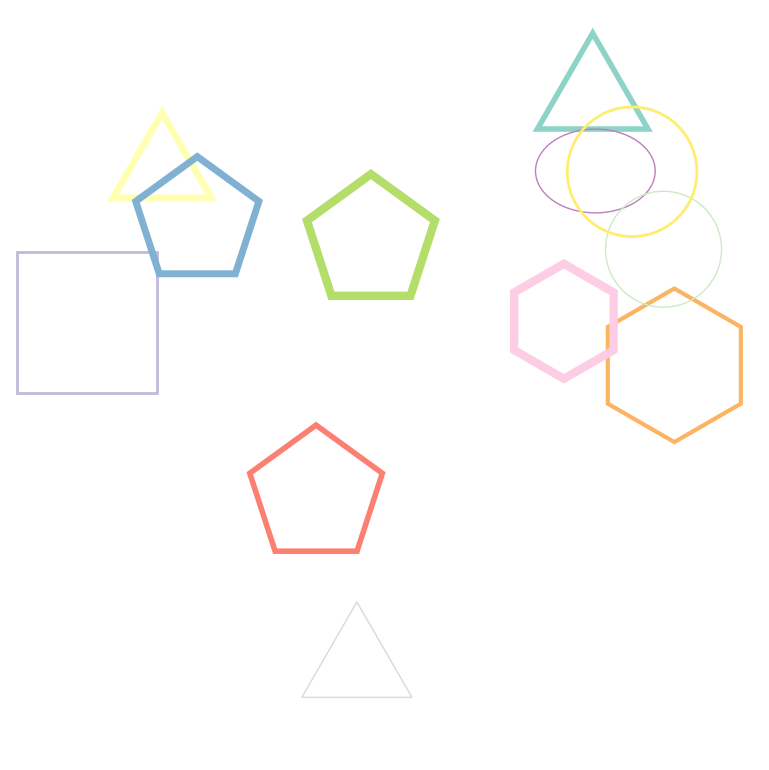[{"shape": "triangle", "thickness": 2, "radius": 0.41, "center": [0.77, 0.874]}, {"shape": "triangle", "thickness": 2.5, "radius": 0.37, "center": [0.211, 0.78]}, {"shape": "square", "thickness": 1, "radius": 0.46, "center": [0.113, 0.581]}, {"shape": "pentagon", "thickness": 2, "radius": 0.45, "center": [0.41, 0.357]}, {"shape": "pentagon", "thickness": 2.5, "radius": 0.42, "center": [0.256, 0.712]}, {"shape": "hexagon", "thickness": 1.5, "radius": 0.5, "center": [0.876, 0.526]}, {"shape": "pentagon", "thickness": 3, "radius": 0.44, "center": [0.482, 0.687]}, {"shape": "hexagon", "thickness": 3, "radius": 0.37, "center": [0.732, 0.583]}, {"shape": "triangle", "thickness": 0.5, "radius": 0.41, "center": [0.463, 0.136]}, {"shape": "oval", "thickness": 0.5, "radius": 0.39, "center": [0.773, 0.778]}, {"shape": "circle", "thickness": 0.5, "radius": 0.38, "center": [0.862, 0.676]}, {"shape": "circle", "thickness": 1, "radius": 0.42, "center": [0.821, 0.777]}]